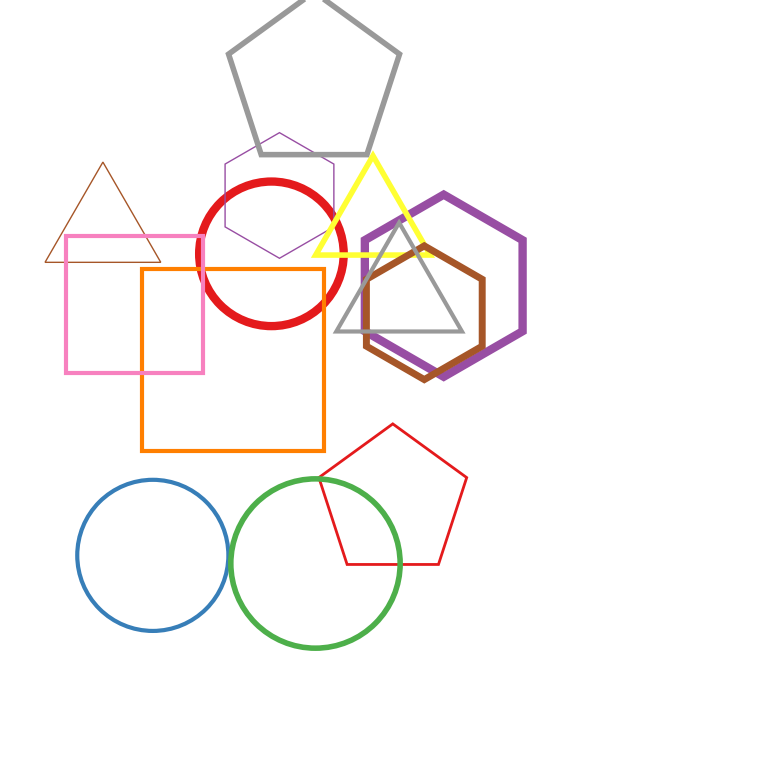[{"shape": "circle", "thickness": 3, "radius": 0.47, "center": [0.353, 0.67]}, {"shape": "pentagon", "thickness": 1, "radius": 0.5, "center": [0.51, 0.349]}, {"shape": "circle", "thickness": 1.5, "radius": 0.49, "center": [0.198, 0.279]}, {"shape": "circle", "thickness": 2, "radius": 0.55, "center": [0.41, 0.268]}, {"shape": "hexagon", "thickness": 3, "radius": 0.59, "center": [0.576, 0.629]}, {"shape": "hexagon", "thickness": 0.5, "radius": 0.41, "center": [0.363, 0.746]}, {"shape": "square", "thickness": 1.5, "radius": 0.59, "center": [0.302, 0.532]}, {"shape": "triangle", "thickness": 2, "radius": 0.43, "center": [0.484, 0.712]}, {"shape": "hexagon", "thickness": 2.5, "radius": 0.43, "center": [0.551, 0.594]}, {"shape": "triangle", "thickness": 0.5, "radius": 0.43, "center": [0.134, 0.703]}, {"shape": "square", "thickness": 1.5, "radius": 0.45, "center": [0.175, 0.604]}, {"shape": "pentagon", "thickness": 2, "radius": 0.58, "center": [0.408, 0.894]}, {"shape": "triangle", "thickness": 1.5, "radius": 0.47, "center": [0.518, 0.617]}]